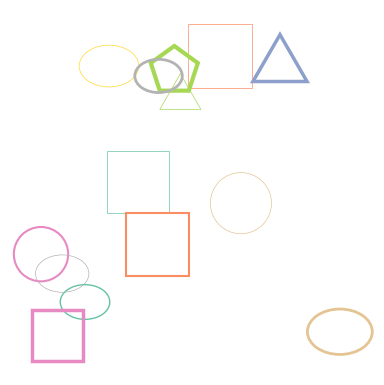[{"shape": "square", "thickness": 0.5, "radius": 0.4, "center": [0.359, 0.528]}, {"shape": "oval", "thickness": 1, "radius": 0.32, "center": [0.221, 0.216]}, {"shape": "square", "thickness": 1.5, "radius": 0.41, "center": [0.409, 0.365]}, {"shape": "square", "thickness": 0.5, "radius": 0.42, "center": [0.572, 0.855]}, {"shape": "triangle", "thickness": 2.5, "radius": 0.41, "center": [0.727, 0.829]}, {"shape": "square", "thickness": 2.5, "radius": 0.33, "center": [0.151, 0.128]}, {"shape": "circle", "thickness": 1.5, "radius": 0.35, "center": [0.106, 0.34]}, {"shape": "triangle", "thickness": 0.5, "radius": 0.31, "center": [0.468, 0.747]}, {"shape": "pentagon", "thickness": 3, "radius": 0.32, "center": [0.453, 0.816]}, {"shape": "oval", "thickness": 0.5, "radius": 0.39, "center": [0.283, 0.828]}, {"shape": "oval", "thickness": 2, "radius": 0.42, "center": [0.883, 0.138]}, {"shape": "circle", "thickness": 0.5, "radius": 0.4, "center": [0.626, 0.472]}, {"shape": "oval", "thickness": 2, "radius": 0.31, "center": [0.412, 0.803]}, {"shape": "oval", "thickness": 0.5, "radius": 0.35, "center": [0.162, 0.289]}]